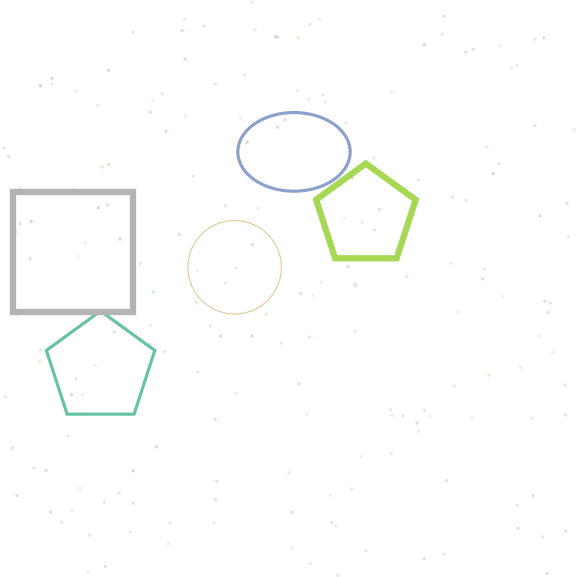[{"shape": "pentagon", "thickness": 1.5, "radius": 0.49, "center": [0.174, 0.362]}, {"shape": "oval", "thickness": 1.5, "radius": 0.49, "center": [0.509, 0.736]}, {"shape": "pentagon", "thickness": 3, "radius": 0.45, "center": [0.634, 0.625]}, {"shape": "circle", "thickness": 0.5, "radius": 0.4, "center": [0.406, 0.536]}, {"shape": "square", "thickness": 3, "radius": 0.52, "center": [0.127, 0.563]}]